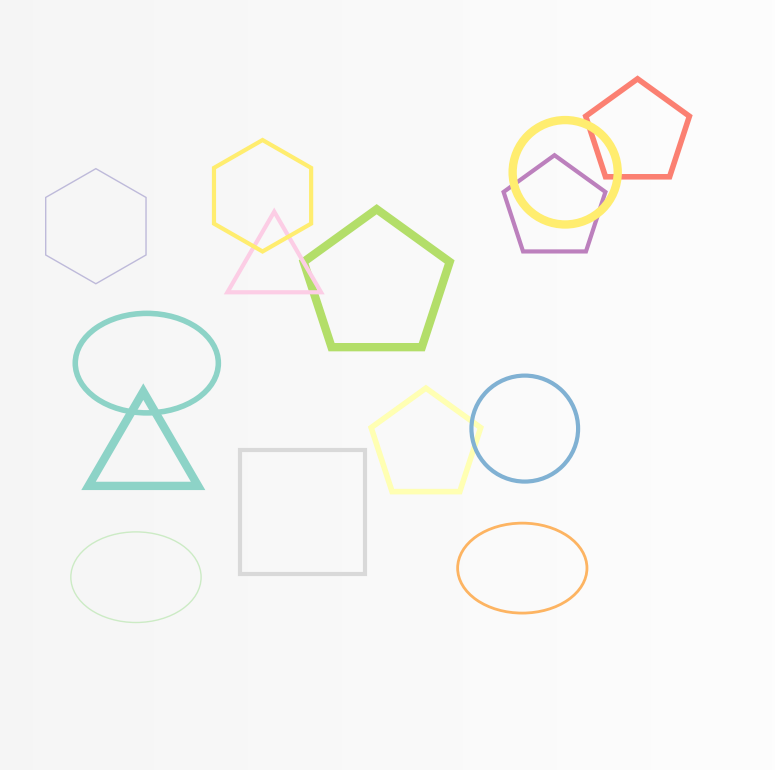[{"shape": "triangle", "thickness": 3, "radius": 0.41, "center": [0.185, 0.41]}, {"shape": "oval", "thickness": 2, "radius": 0.46, "center": [0.189, 0.528]}, {"shape": "pentagon", "thickness": 2, "radius": 0.37, "center": [0.55, 0.422]}, {"shape": "hexagon", "thickness": 0.5, "radius": 0.37, "center": [0.124, 0.706]}, {"shape": "pentagon", "thickness": 2, "radius": 0.35, "center": [0.823, 0.827]}, {"shape": "circle", "thickness": 1.5, "radius": 0.34, "center": [0.677, 0.443]}, {"shape": "oval", "thickness": 1, "radius": 0.42, "center": [0.674, 0.262]}, {"shape": "pentagon", "thickness": 3, "radius": 0.5, "center": [0.486, 0.629]}, {"shape": "triangle", "thickness": 1.5, "radius": 0.35, "center": [0.354, 0.655]}, {"shape": "square", "thickness": 1.5, "radius": 0.4, "center": [0.391, 0.335]}, {"shape": "pentagon", "thickness": 1.5, "radius": 0.35, "center": [0.715, 0.729]}, {"shape": "oval", "thickness": 0.5, "radius": 0.42, "center": [0.175, 0.25]}, {"shape": "hexagon", "thickness": 1.5, "radius": 0.36, "center": [0.339, 0.746]}, {"shape": "circle", "thickness": 3, "radius": 0.34, "center": [0.729, 0.776]}]